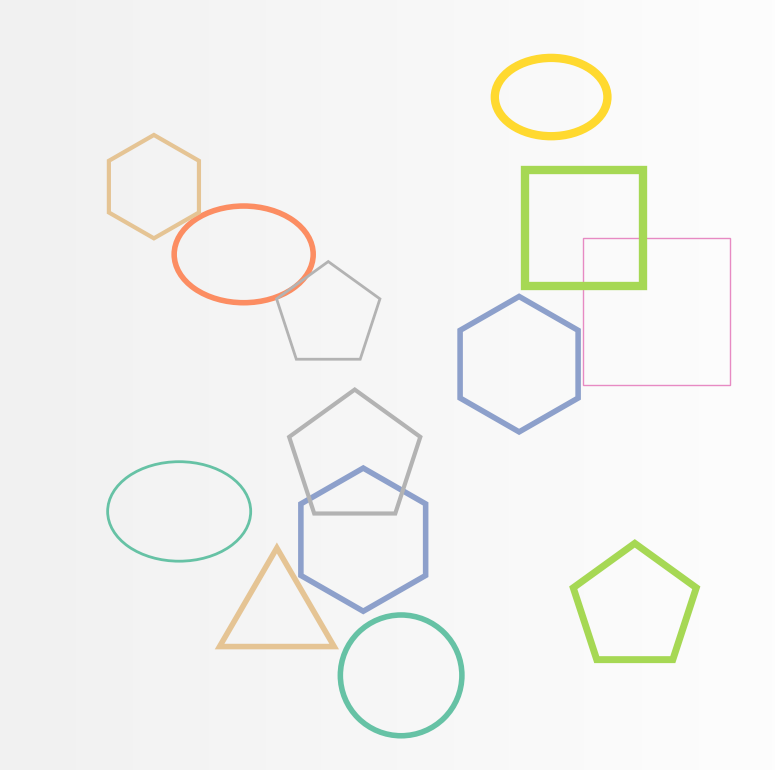[{"shape": "circle", "thickness": 2, "radius": 0.39, "center": [0.518, 0.123]}, {"shape": "oval", "thickness": 1, "radius": 0.46, "center": [0.231, 0.336]}, {"shape": "oval", "thickness": 2, "radius": 0.45, "center": [0.314, 0.67]}, {"shape": "hexagon", "thickness": 2, "radius": 0.44, "center": [0.67, 0.527]}, {"shape": "hexagon", "thickness": 2, "radius": 0.46, "center": [0.469, 0.299]}, {"shape": "square", "thickness": 0.5, "radius": 0.48, "center": [0.847, 0.595]}, {"shape": "square", "thickness": 3, "radius": 0.38, "center": [0.754, 0.704]}, {"shape": "pentagon", "thickness": 2.5, "radius": 0.42, "center": [0.819, 0.211]}, {"shape": "oval", "thickness": 3, "radius": 0.36, "center": [0.711, 0.874]}, {"shape": "hexagon", "thickness": 1.5, "radius": 0.34, "center": [0.199, 0.758]}, {"shape": "triangle", "thickness": 2, "radius": 0.43, "center": [0.357, 0.203]}, {"shape": "pentagon", "thickness": 1, "radius": 0.35, "center": [0.424, 0.59]}, {"shape": "pentagon", "thickness": 1.5, "radius": 0.44, "center": [0.458, 0.405]}]